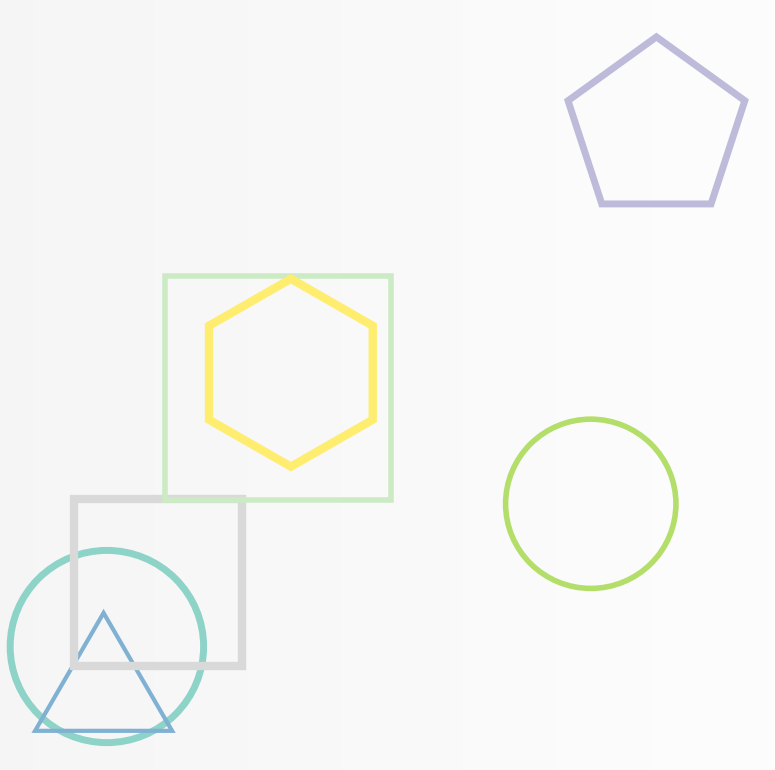[{"shape": "circle", "thickness": 2.5, "radius": 0.62, "center": [0.138, 0.16]}, {"shape": "pentagon", "thickness": 2.5, "radius": 0.6, "center": [0.847, 0.832]}, {"shape": "triangle", "thickness": 1.5, "radius": 0.51, "center": [0.134, 0.102]}, {"shape": "circle", "thickness": 2, "radius": 0.55, "center": [0.762, 0.346]}, {"shape": "square", "thickness": 3, "radius": 0.54, "center": [0.204, 0.243]}, {"shape": "square", "thickness": 2, "radius": 0.73, "center": [0.358, 0.496]}, {"shape": "hexagon", "thickness": 3, "radius": 0.61, "center": [0.375, 0.516]}]